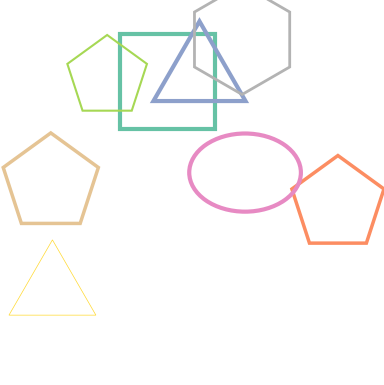[{"shape": "square", "thickness": 3, "radius": 0.62, "center": [0.435, 0.789]}, {"shape": "pentagon", "thickness": 2.5, "radius": 0.63, "center": [0.878, 0.47]}, {"shape": "triangle", "thickness": 3, "radius": 0.69, "center": [0.518, 0.807]}, {"shape": "oval", "thickness": 3, "radius": 0.73, "center": [0.637, 0.552]}, {"shape": "pentagon", "thickness": 1.5, "radius": 0.54, "center": [0.278, 0.8]}, {"shape": "triangle", "thickness": 0.5, "radius": 0.65, "center": [0.136, 0.247]}, {"shape": "pentagon", "thickness": 2.5, "radius": 0.65, "center": [0.132, 0.525]}, {"shape": "hexagon", "thickness": 2, "radius": 0.71, "center": [0.629, 0.897]}]